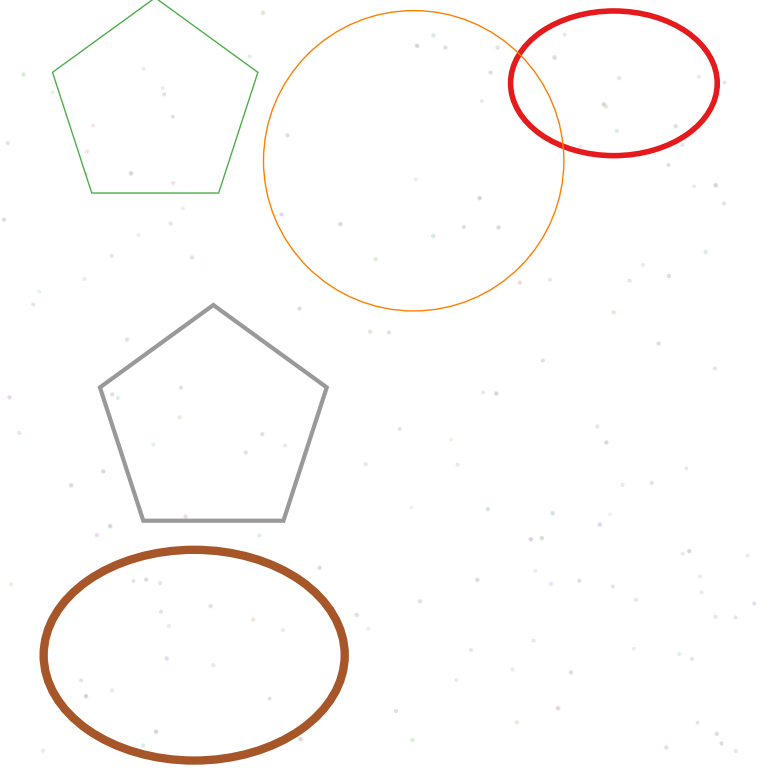[{"shape": "oval", "thickness": 2, "radius": 0.67, "center": [0.797, 0.892]}, {"shape": "pentagon", "thickness": 0.5, "radius": 0.7, "center": [0.202, 0.863]}, {"shape": "circle", "thickness": 0.5, "radius": 0.98, "center": [0.537, 0.791]}, {"shape": "oval", "thickness": 3, "radius": 0.98, "center": [0.252, 0.149]}, {"shape": "pentagon", "thickness": 1.5, "radius": 0.77, "center": [0.277, 0.449]}]